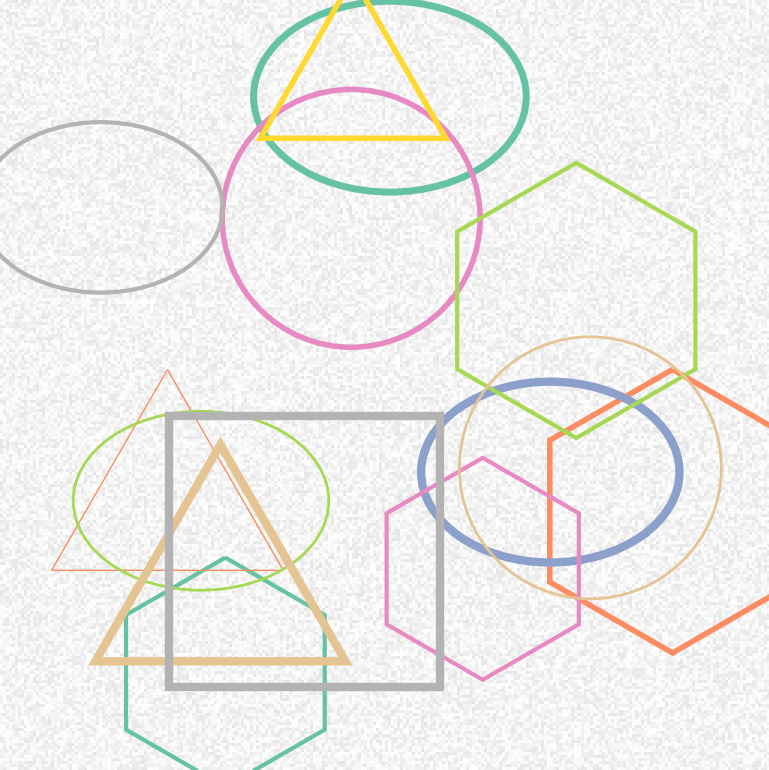[{"shape": "oval", "thickness": 2.5, "radius": 0.89, "center": [0.506, 0.874]}, {"shape": "hexagon", "thickness": 1.5, "radius": 0.74, "center": [0.293, 0.127]}, {"shape": "triangle", "thickness": 0.5, "radius": 0.87, "center": [0.217, 0.346]}, {"shape": "hexagon", "thickness": 2, "radius": 0.92, "center": [0.873, 0.336]}, {"shape": "oval", "thickness": 3, "radius": 0.84, "center": [0.715, 0.387]}, {"shape": "circle", "thickness": 2, "radius": 0.84, "center": [0.456, 0.716]}, {"shape": "hexagon", "thickness": 1.5, "radius": 0.72, "center": [0.627, 0.261]}, {"shape": "hexagon", "thickness": 1.5, "radius": 0.89, "center": [0.748, 0.61]}, {"shape": "oval", "thickness": 1, "radius": 0.83, "center": [0.261, 0.35]}, {"shape": "triangle", "thickness": 2, "radius": 0.7, "center": [0.459, 0.89]}, {"shape": "circle", "thickness": 1, "radius": 0.85, "center": [0.767, 0.392]}, {"shape": "triangle", "thickness": 3, "radius": 0.94, "center": [0.286, 0.235]}, {"shape": "square", "thickness": 3, "radius": 0.88, "center": [0.395, 0.283]}, {"shape": "oval", "thickness": 1.5, "radius": 0.79, "center": [0.131, 0.731]}]